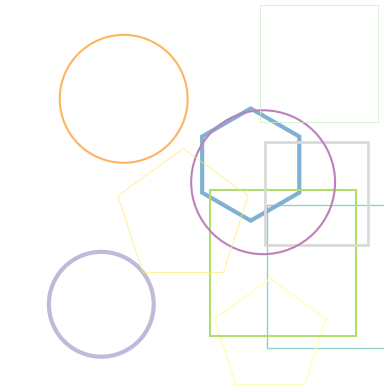[{"shape": "square", "thickness": 1, "radius": 0.93, "center": [0.88, 0.282]}, {"shape": "pentagon", "thickness": 1, "radius": 0.76, "center": [0.702, 0.125]}, {"shape": "circle", "thickness": 3, "radius": 0.68, "center": [0.263, 0.21]}, {"shape": "hexagon", "thickness": 3, "radius": 0.73, "center": [0.651, 0.573]}, {"shape": "circle", "thickness": 1.5, "radius": 0.83, "center": [0.321, 0.743]}, {"shape": "square", "thickness": 1.5, "radius": 0.95, "center": [0.735, 0.317]}, {"shape": "square", "thickness": 2, "radius": 0.67, "center": [0.822, 0.498]}, {"shape": "circle", "thickness": 1.5, "radius": 0.93, "center": [0.683, 0.527]}, {"shape": "square", "thickness": 0.5, "radius": 0.76, "center": [0.829, 0.835]}, {"shape": "pentagon", "thickness": 0.5, "radius": 0.89, "center": [0.476, 0.436]}]